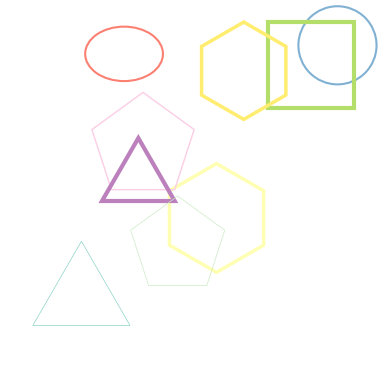[{"shape": "triangle", "thickness": 0.5, "radius": 0.73, "center": [0.212, 0.227]}, {"shape": "hexagon", "thickness": 2.5, "radius": 0.71, "center": [0.562, 0.434]}, {"shape": "oval", "thickness": 1.5, "radius": 0.51, "center": [0.322, 0.86]}, {"shape": "circle", "thickness": 1.5, "radius": 0.51, "center": [0.877, 0.882]}, {"shape": "square", "thickness": 3, "radius": 0.56, "center": [0.808, 0.832]}, {"shape": "pentagon", "thickness": 1, "radius": 0.7, "center": [0.372, 0.62]}, {"shape": "triangle", "thickness": 3, "radius": 0.54, "center": [0.359, 0.532]}, {"shape": "pentagon", "thickness": 0.5, "radius": 0.64, "center": [0.462, 0.362]}, {"shape": "hexagon", "thickness": 2.5, "radius": 0.63, "center": [0.633, 0.816]}]